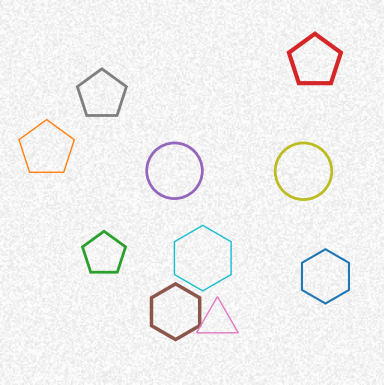[{"shape": "hexagon", "thickness": 1.5, "radius": 0.35, "center": [0.845, 0.282]}, {"shape": "pentagon", "thickness": 1, "radius": 0.38, "center": [0.121, 0.614]}, {"shape": "pentagon", "thickness": 2, "radius": 0.29, "center": [0.27, 0.341]}, {"shape": "pentagon", "thickness": 3, "radius": 0.35, "center": [0.818, 0.841]}, {"shape": "circle", "thickness": 2, "radius": 0.36, "center": [0.453, 0.556]}, {"shape": "hexagon", "thickness": 2.5, "radius": 0.36, "center": [0.456, 0.19]}, {"shape": "triangle", "thickness": 1, "radius": 0.31, "center": [0.565, 0.167]}, {"shape": "pentagon", "thickness": 2, "radius": 0.34, "center": [0.265, 0.754]}, {"shape": "circle", "thickness": 2, "radius": 0.37, "center": [0.788, 0.555]}, {"shape": "hexagon", "thickness": 1, "radius": 0.43, "center": [0.527, 0.329]}]